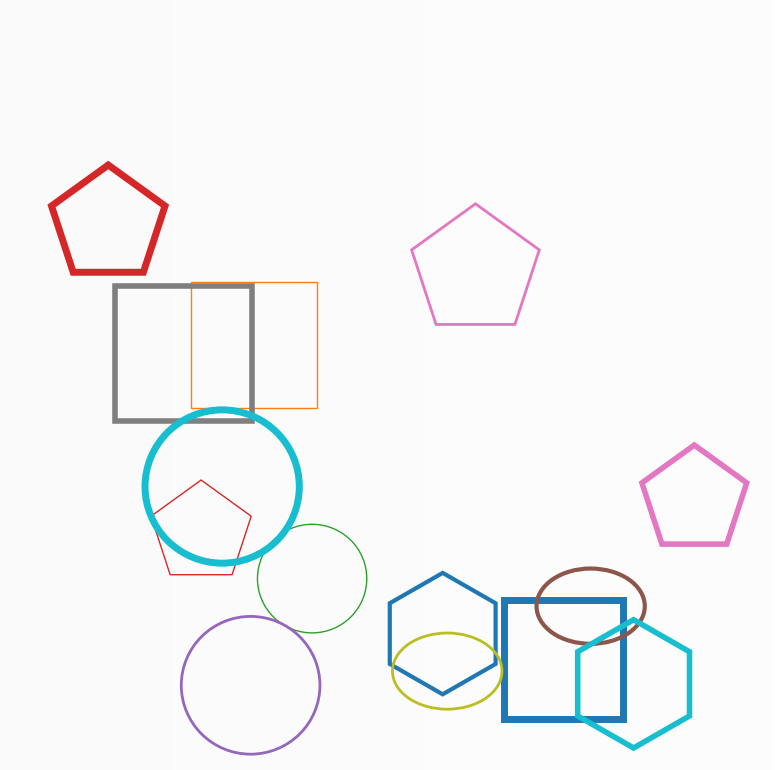[{"shape": "square", "thickness": 2.5, "radius": 0.39, "center": [0.727, 0.143]}, {"shape": "hexagon", "thickness": 1.5, "radius": 0.39, "center": [0.571, 0.177]}, {"shape": "square", "thickness": 0.5, "radius": 0.41, "center": [0.328, 0.552]}, {"shape": "circle", "thickness": 0.5, "radius": 0.35, "center": [0.403, 0.249]}, {"shape": "pentagon", "thickness": 0.5, "radius": 0.34, "center": [0.259, 0.309]}, {"shape": "pentagon", "thickness": 2.5, "radius": 0.39, "center": [0.14, 0.709]}, {"shape": "circle", "thickness": 1, "radius": 0.45, "center": [0.323, 0.11]}, {"shape": "oval", "thickness": 1.5, "radius": 0.35, "center": [0.762, 0.213]}, {"shape": "pentagon", "thickness": 2, "radius": 0.36, "center": [0.896, 0.351]}, {"shape": "pentagon", "thickness": 1, "radius": 0.43, "center": [0.614, 0.649]}, {"shape": "square", "thickness": 2, "radius": 0.44, "center": [0.237, 0.541]}, {"shape": "oval", "thickness": 1, "radius": 0.35, "center": [0.577, 0.128]}, {"shape": "hexagon", "thickness": 2, "radius": 0.42, "center": [0.818, 0.112]}, {"shape": "circle", "thickness": 2.5, "radius": 0.5, "center": [0.287, 0.368]}]